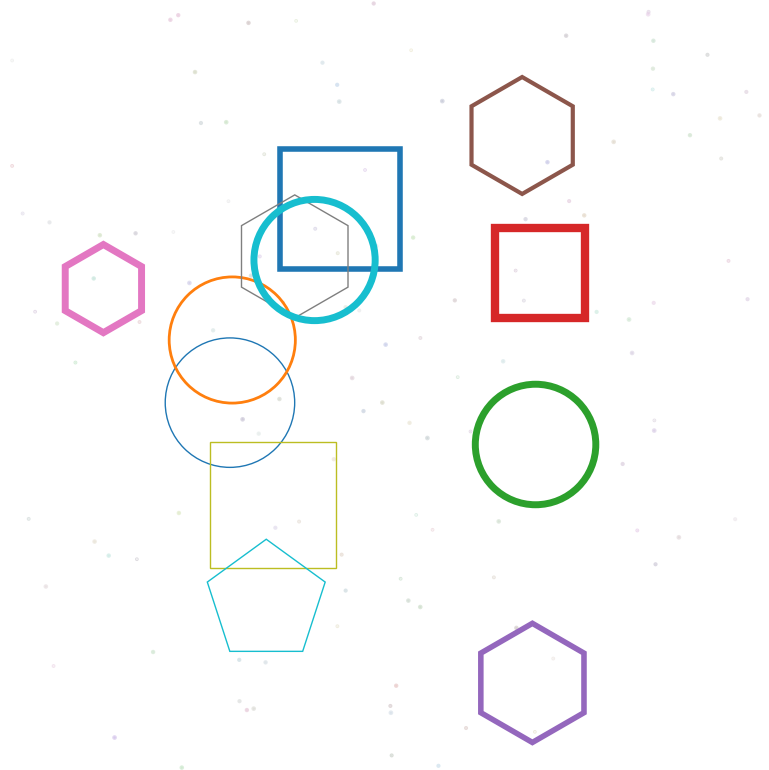[{"shape": "circle", "thickness": 0.5, "radius": 0.42, "center": [0.299, 0.477]}, {"shape": "square", "thickness": 2, "radius": 0.39, "center": [0.441, 0.729]}, {"shape": "circle", "thickness": 1, "radius": 0.41, "center": [0.302, 0.558]}, {"shape": "circle", "thickness": 2.5, "radius": 0.39, "center": [0.696, 0.423]}, {"shape": "square", "thickness": 3, "radius": 0.29, "center": [0.701, 0.645]}, {"shape": "hexagon", "thickness": 2, "radius": 0.39, "center": [0.691, 0.113]}, {"shape": "hexagon", "thickness": 1.5, "radius": 0.38, "center": [0.678, 0.824]}, {"shape": "hexagon", "thickness": 2.5, "radius": 0.29, "center": [0.134, 0.625]}, {"shape": "hexagon", "thickness": 0.5, "radius": 0.4, "center": [0.383, 0.667]}, {"shape": "square", "thickness": 0.5, "radius": 0.41, "center": [0.354, 0.345]}, {"shape": "pentagon", "thickness": 0.5, "radius": 0.4, "center": [0.346, 0.219]}, {"shape": "circle", "thickness": 2.5, "radius": 0.39, "center": [0.409, 0.662]}]